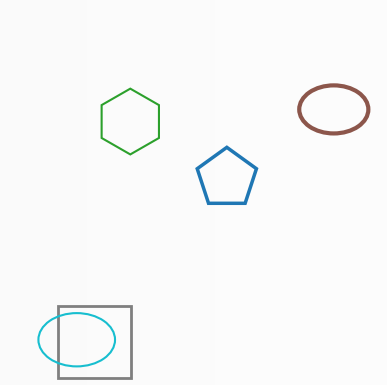[{"shape": "pentagon", "thickness": 2.5, "radius": 0.4, "center": [0.585, 0.537]}, {"shape": "hexagon", "thickness": 1.5, "radius": 0.43, "center": [0.336, 0.684]}, {"shape": "oval", "thickness": 3, "radius": 0.45, "center": [0.861, 0.716]}, {"shape": "square", "thickness": 2, "radius": 0.47, "center": [0.244, 0.112]}, {"shape": "oval", "thickness": 1.5, "radius": 0.49, "center": [0.198, 0.118]}]